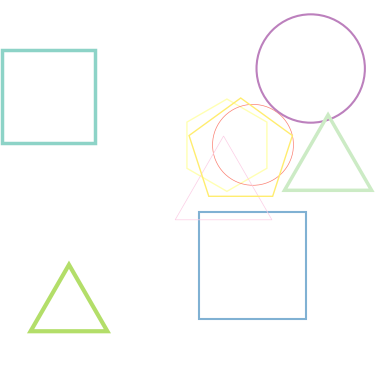[{"shape": "square", "thickness": 2.5, "radius": 0.6, "center": [0.125, 0.749]}, {"shape": "hexagon", "thickness": 1, "radius": 0.6, "center": [0.589, 0.623]}, {"shape": "circle", "thickness": 0.5, "radius": 0.53, "center": [0.657, 0.624]}, {"shape": "square", "thickness": 1.5, "radius": 0.69, "center": [0.656, 0.311]}, {"shape": "triangle", "thickness": 3, "radius": 0.58, "center": [0.179, 0.197]}, {"shape": "triangle", "thickness": 0.5, "radius": 0.73, "center": [0.581, 0.502]}, {"shape": "circle", "thickness": 1.5, "radius": 0.7, "center": [0.807, 0.822]}, {"shape": "triangle", "thickness": 2.5, "radius": 0.65, "center": [0.852, 0.571]}, {"shape": "pentagon", "thickness": 1, "radius": 0.71, "center": [0.625, 0.604]}]